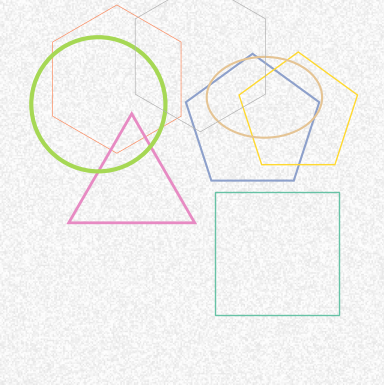[{"shape": "square", "thickness": 1, "radius": 0.8, "center": [0.719, 0.342]}, {"shape": "hexagon", "thickness": 0.5, "radius": 0.96, "center": [0.304, 0.795]}, {"shape": "pentagon", "thickness": 1.5, "radius": 0.91, "center": [0.656, 0.678]}, {"shape": "triangle", "thickness": 2, "radius": 0.94, "center": [0.342, 0.516]}, {"shape": "circle", "thickness": 3, "radius": 0.87, "center": [0.255, 0.729]}, {"shape": "pentagon", "thickness": 1, "radius": 0.81, "center": [0.775, 0.703]}, {"shape": "oval", "thickness": 1.5, "radius": 0.75, "center": [0.687, 0.747]}, {"shape": "hexagon", "thickness": 0.5, "radius": 0.98, "center": [0.521, 0.853]}]